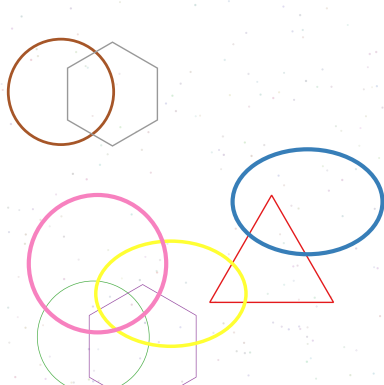[{"shape": "triangle", "thickness": 1, "radius": 0.93, "center": [0.706, 0.307]}, {"shape": "oval", "thickness": 3, "radius": 0.97, "center": [0.799, 0.476]}, {"shape": "circle", "thickness": 0.5, "radius": 0.73, "center": [0.242, 0.125]}, {"shape": "hexagon", "thickness": 0.5, "radius": 0.8, "center": [0.371, 0.101]}, {"shape": "oval", "thickness": 2.5, "radius": 0.98, "center": [0.444, 0.237]}, {"shape": "circle", "thickness": 2, "radius": 0.68, "center": [0.158, 0.761]}, {"shape": "circle", "thickness": 3, "radius": 0.89, "center": [0.253, 0.315]}, {"shape": "hexagon", "thickness": 1, "radius": 0.67, "center": [0.292, 0.756]}]